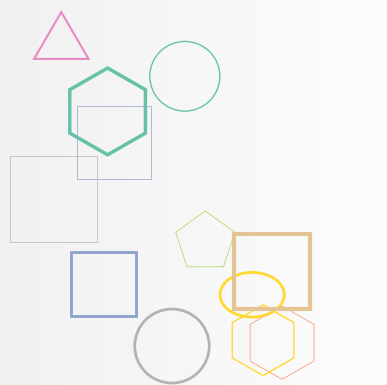[{"shape": "circle", "thickness": 1, "radius": 0.45, "center": [0.477, 0.802]}, {"shape": "hexagon", "thickness": 2.5, "radius": 0.56, "center": [0.278, 0.711]}, {"shape": "hexagon", "thickness": 0.5, "radius": 0.48, "center": [0.728, 0.11]}, {"shape": "square", "thickness": 2, "radius": 0.41, "center": [0.267, 0.263]}, {"shape": "square", "thickness": 0.5, "radius": 0.48, "center": [0.295, 0.63]}, {"shape": "triangle", "thickness": 1.5, "radius": 0.41, "center": [0.158, 0.888]}, {"shape": "pentagon", "thickness": 0.5, "radius": 0.4, "center": [0.53, 0.372]}, {"shape": "hexagon", "thickness": 1, "radius": 0.46, "center": [0.679, 0.116]}, {"shape": "oval", "thickness": 2, "radius": 0.41, "center": [0.651, 0.234]}, {"shape": "square", "thickness": 3, "radius": 0.49, "center": [0.702, 0.294]}, {"shape": "circle", "thickness": 2, "radius": 0.48, "center": [0.444, 0.101]}, {"shape": "square", "thickness": 0.5, "radius": 0.56, "center": [0.138, 0.483]}]